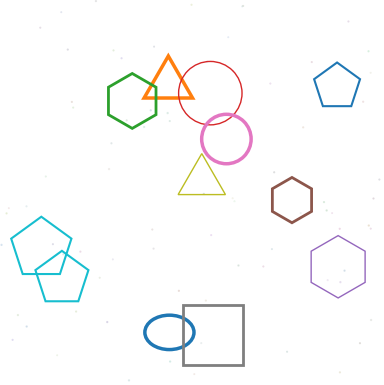[{"shape": "oval", "thickness": 2.5, "radius": 0.32, "center": [0.44, 0.137]}, {"shape": "pentagon", "thickness": 1.5, "radius": 0.31, "center": [0.876, 0.775]}, {"shape": "triangle", "thickness": 2.5, "radius": 0.36, "center": [0.437, 0.782]}, {"shape": "hexagon", "thickness": 2, "radius": 0.36, "center": [0.343, 0.738]}, {"shape": "circle", "thickness": 1, "radius": 0.41, "center": [0.546, 0.758]}, {"shape": "hexagon", "thickness": 1, "radius": 0.4, "center": [0.878, 0.307]}, {"shape": "hexagon", "thickness": 2, "radius": 0.29, "center": [0.758, 0.48]}, {"shape": "circle", "thickness": 2.5, "radius": 0.32, "center": [0.588, 0.639]}, {"shape": "square", "thickness": 2, "radius": 0.39, "center": [0.553, 0.13]}, {"shape": "triangle", "thickness": 1, "radius": 0.35, "center": [0.524, 0.53]}, {"shape": "pentagon", "thickness": 1.5, "radius": 0.36, "center": [0.161, 0.276]}, {"shape": "pentagon", "thickness": 1.5, "radius": 0.41, "center": [0.107, 0.355]}]